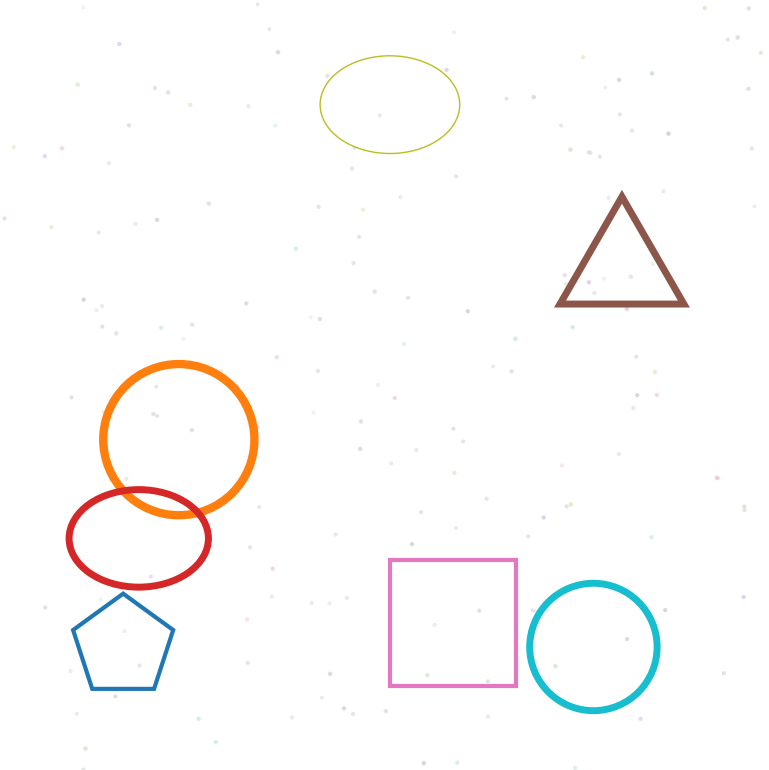[{"shape": "pentagon", "thickness": 1.5, "radius": 0.34, "center": [0.16, 0.161]}, {"shape": "circle", "thickness": 3, "radius": 0.49, "center": [0.232, 0.429]}, {"shape": "oval", "thickness": 2.5, "radius": 0.45, "center": [0.18, 0.301]}, {"shape": "triangle", "thickness": 2.5, "radius": 0.46, "center": [0.808, 0.652]}, {"shape": "square", "thickness": 1.5, "radius": 0.41, "center": [0.588, 0.191]}, {"shape": "oval", "thickness": 0.5, "radius": 0.45, "center": [0.506, 0.864]}, {"shape": "circle", "thickness": 2.5, "radius": 0.41, "center": [0.771, 0.16]}]